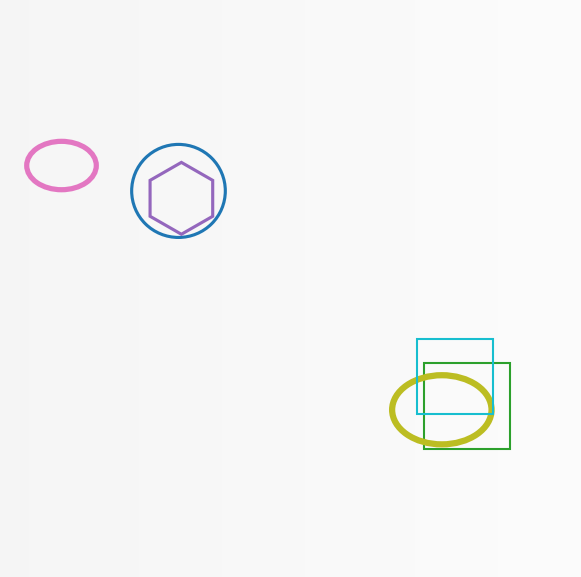[{"shape": "circle", "thickness": 1.5, "radius": 0.4, "center": [0.307, 0.669]}, {"shape": "square", "thickness": 1, "radius": 0.37, "center": [0.804, 0.296]}, {"shape": "hexagon", "thickness": 1.5, "radius": 0.31, "center": [0.312, 0.656]}, {"shape": "oval", "thickness": 2.5, "radius": 0.3, "center": [0.106, 0.713]}, {"shape": "oval", "thickness": 3, "radius": 0.43, "center": [0.76, 0.29]}, {"shape": "square", "thickness": 1, "radius": 0.33, "center": [0.783, 0.347]}]